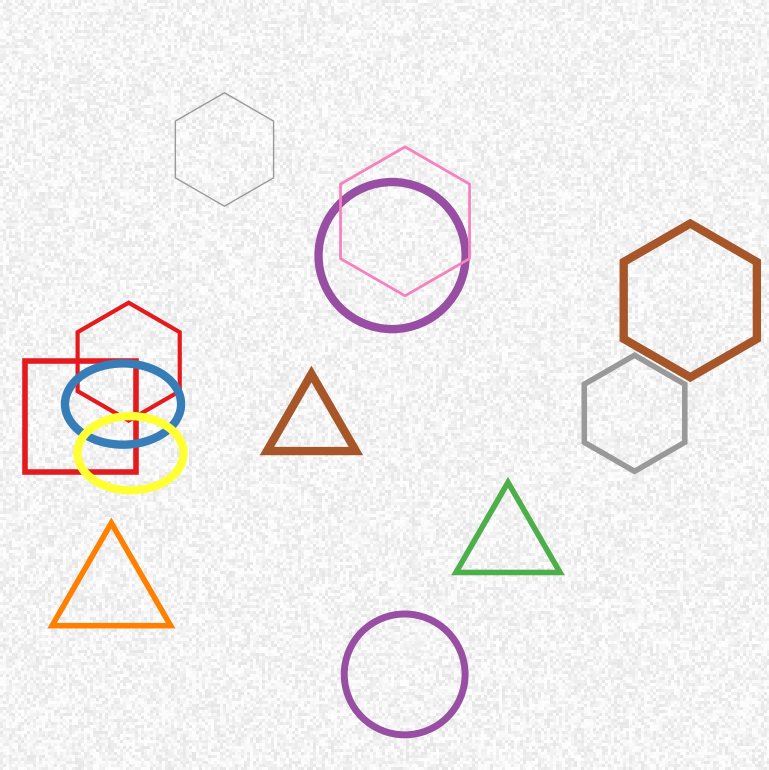[{"shape": "hexagon", "thickness": 1.5, "radius": 0.38, "center": [0.167, 0.53]}, {"shape": "square", "thickness": 2, "radius": 0.36, "center": [0.104, 0.459]}, {"shape": "oval", "thickness": 3, "radius": 0.38, "center": [0.16, 0.475]}, {"shape": "triangle", "thickness": 2, "radius": 0.39, "center": [0.66, 0.296]}, {"shape": "circle", "thickness": 2.5, "radius": 0.39, "center": [0.526, 0.124]}, {"shape": "circle", "thickness": 3, "radius": 0.48, "center": [0.509, 0.668]}, {"shape": "triangle", "thickness": 2, "radius": 0.44, "center": [0.145, 0.232]}, {"shape": "oval", "thickness": 3, "radius": 0.34, "center": [0.17, 0.411]}, {"shape": "triangle", "thickness": 3, "radius": 0.33, "center": [0.404, 0.448]}, {"shape": "hexagon", "thickness": 3, "radius": 0.5, "center": [0.896, 0.61]}, {"shape": "hexagon", "thickness": 1, "radius": 0.48, "center": [0.526, 0.713]}, {"shape": "hexagon", "thickness": 2, "radius": 0.38, "center": [0.824, 0.463]}, {"shape": "hexagon", "thickness": 0.5, "radius": 0.37, "center": [0.292, 0.806]}]